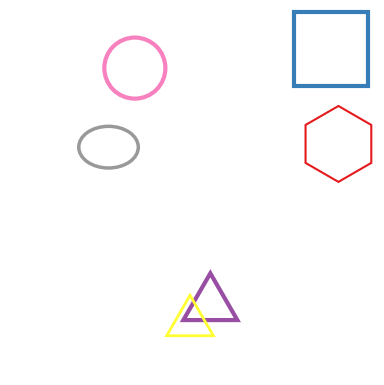[{"shape": "hexagon", "thickness": 1.5, "radius": 0.49, "center": [0.879, 0.626]}, {"shape": "square", "thickness": 3, "radius": 0.48, "center": [0.86, 0.874]}, {"shape": "triangle", "thickness": 3, "radius": 0.4, "center": [0.546, 0.209]}, {"shape": "triangle", "thickness": 2, "radius": 0.35, "center": [0.494, 0.163]}, {"shape": "circle", "thickness": 3, "radius": 0.4, "center": [0.35, 0.823]}, {"shape": "oval", "thickness": 2.5, "radius": 0.39, "center": [0.282, 0.618]}]